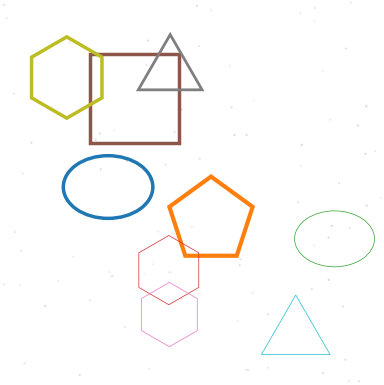[{"shape": "oval", "thickness": 2.5, "radius": 0.58, "center": [0.281, 0.514]}, {"shape": "pentagon", "thickness": 3, "radius": 0.57, "center": [0.548, 0.428]}, {"shape": "oval", "thickness": 0.5, "radius": 0.52, "center": [0.869, 0.38]}, {"shape": "hexagon", "thickness": 0.5, "radius": 0.45, "center": [0.438, 0.298]}, {"shape": "square", "thickness": 2.5, "radius": 0.58, "center": [0.35, 0.743]}, {"shape": "hexagon", "thickness": 0.5, "radius": 0.42, "center": [0.44, 0.183]}, {"shape": "triangle", "thickness": 2, "radius": 0.48, "center": [0.442, 0.815]}, {"shape": "hexagon", "thickness": 2.5, "radius": 0.53, "center": [0.173, 0.799]}, {"shape": "triangle", "thickness": 0.5, "radius": 0.52, "center": [0.768, 0.131]}]